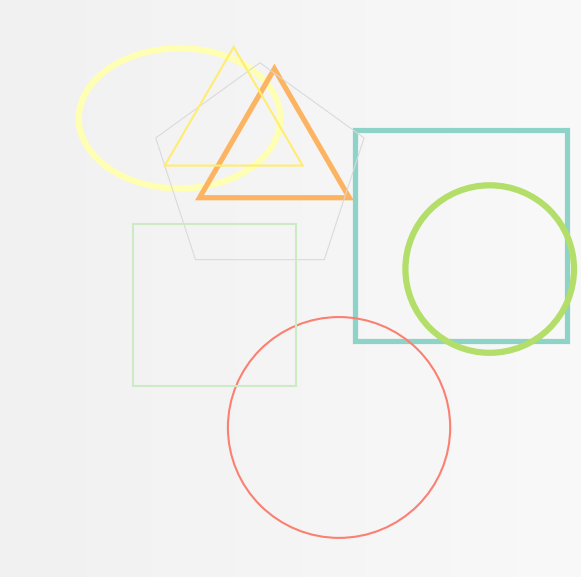[{"shape": "square", "thickness": 2.5, "radius": 0.91, "center": [0.793, 0.592]}, {"shape": "oval", "thickness": 3, "radius": 0.87, "center": [0.309, 0.794]}, {"shape": "circle", "thickness": 1, "radius": 0.96, "center": [0.583, 0.259]}, {"shape": "triangle", "thickness": 2.5, "radius": 0.74, "center": [0.472, 0.731]}, {"shape": "circle", "thickness": 3, "radius": 0.73, "center": [0.843, 0.533]}, {"shape": "pentagon", "thickness": 0.5, "radius": 0.94, "center": [0.447, 0.702]}, {"shape": "square", "thickness": 1, "radius": 0.7, "center": [0.369, 0.472]}, {"shape": "triangle", "thickness": 1, "radius": 0.68, "center": [0.402, 0.781]}]